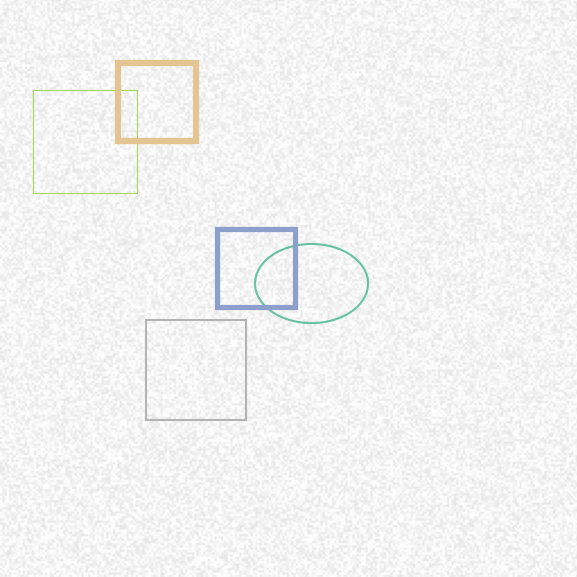[{"shape": "oval", "thickness": 1, "radius": 0.49, "center": [0.539, 0.508]}, {"shape": "square", "thickness": 2.5, "radius": 0.34, "center": [0.444, 0.536]}, {"shape": "square", "thickness": 0.5, "radius": 0.45, "center": [0.147, 0.754]}, {"shape": "square", "thickness": 3, "radius": 0.34, "center": [0.272, 0.823]}, {"shape": "square", "thickness": 1, "radius": 0.43, "center": [0.339, 0.359]}]